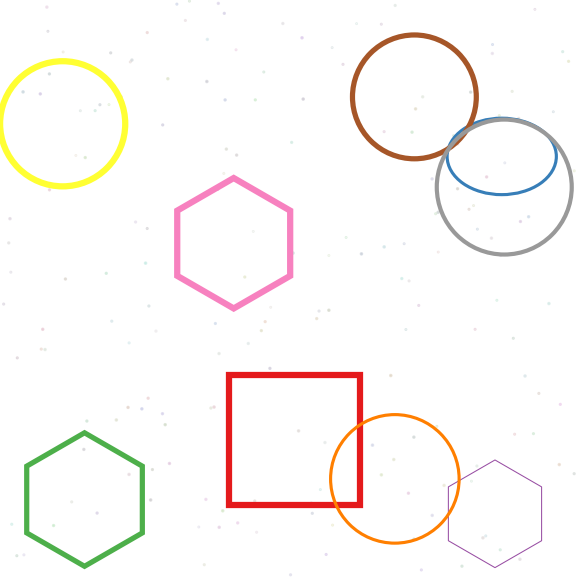[{"shape": "square", "thickness": 3, "radius": 0.57, "center": [0.51, 0.237]}, {"shape": "oval", "thickness": 1.5, "radius": 0.47, "center": [0.869, 0.728]}, {"shape": "hexagon", "thickness": 2.5, "radius": 0.58, "center": [0.146, 0.134]}, {"shape": "hexagon", "thickness": 0.5, "radius": 0.47, "center": [0.857, 0.109]}, {"shape": "circle", "thickness": 1.5, "radius": 0.56, "center": [0.684, 0.17]}, {"shape": "circle", "thickness": 3, "radius": 0.54, "center": [0.109, 0.785]}, {"shape": "circle", "thickness": 2.5, "radius": 0.54, "center": [0.718, 0.831]}, {"shape": "hexagon", "thickness": 3, "radius": 0.56, "center": [0.405, 0.578]}, {"shape": "circle", "thickness": 2, "radius": 0.58, "center": [0.873, 0.675]}]